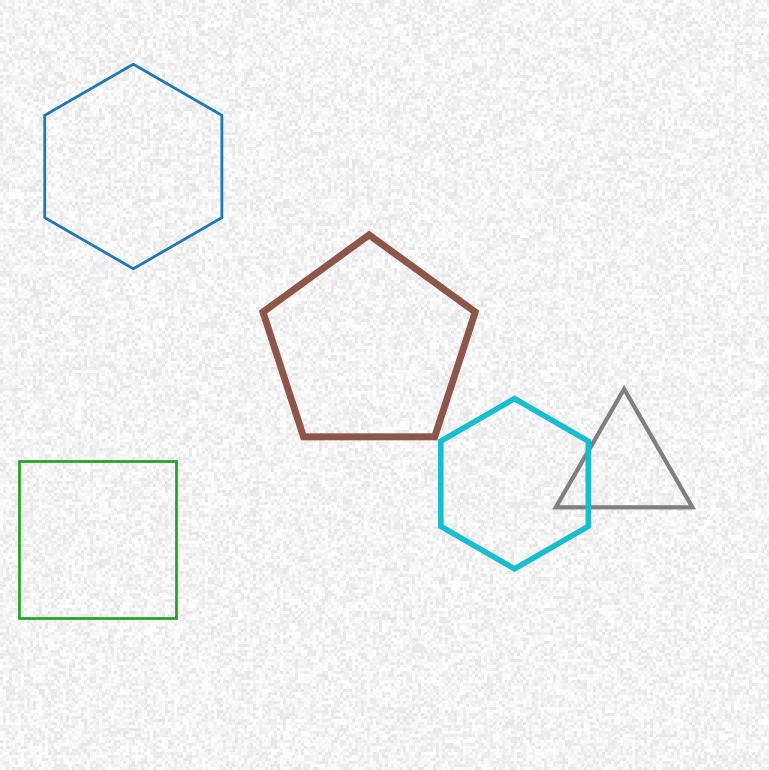[{"shape": "hexagon", "thickness": 1, "radius": 0.66, "center": [0.173, 0.784]}, {"shape": "square", "thickness": 1, "radius": 0.51, "center": [0.126, 0.299]}, {"shape": "pentagon", "thickness": 2.5, "radius": 0.72, "center": [0.479, 0.55]}, {"shape": "triangle", "thickness": 1.5, "radius": 0.51, "center": [0.811, 0.392]}, {"shape": "hexagon", "thickness": 2, "radius": 0.55, "center": [0.668, 0.372]}]